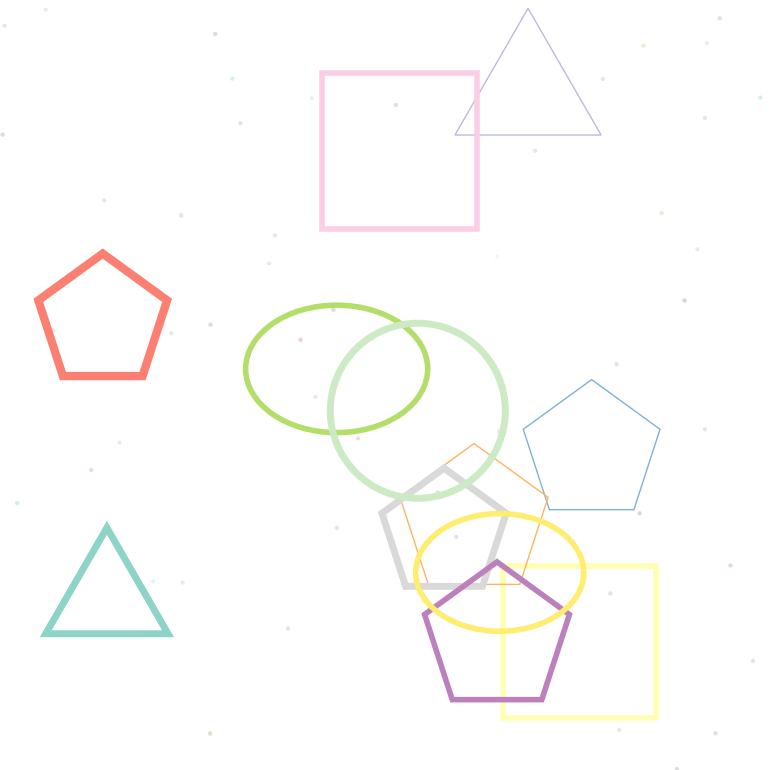[{"shape": "triangle", "thickness": 2.5, "radius": 0.46, "center": [0.139, 0.223]}, {"shape": "square", "thickness": 2, "radius": 0.5, "center": [0.753, 0.166]}, {"shape": "triangle", "thickness": 0.5, "radius": 0.55, "center": [0.686, 0.879]}, {"shape": "pentagon", "thickness": 3, "radius": 0.44, "center": [0.133, 0.583]}, {"shape": "pentagon", "thickness": 0.5, "radius": 0.47, "center": [0.768, 0.414]}, {"shape": "pentagon", "thickness": 0.5, "radius": 0.51, "center": [0.616, 0.323]}, {"shape": "oval", "thickness": 2, "radius": 0.59, "center": [0.437, 0.521]}, {"shape": "square", "thickness": 2, "radius": 0.5, "center": [0.519, 0.804]}, {"shape": "pentagon", "thickness": 2.5, "radius": 0.42, "center": [0.577, 0.307]}, {"shape": "pentagon", "thickness": 2, "radius": 0.49, "center": [0.645, 0.171]}, {"shape": "circle", "thickness": 2.5, "radius": 0.57, "center": [0.543, 0.467]}, {"shape": "oval", "thickness": 2, "radius": 0.55, "center": [0.649, 0.257]}]